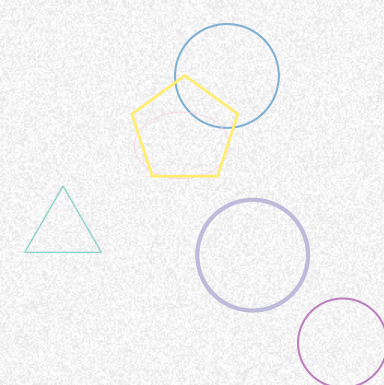[{"shape": "triangle", "thickness": 1, "radius": 0.57, "center": [0.164, 0.402]}, {"shape": "circle", "thickness": 3, "radius": 0.72, "center": [0.656, 0.337]}, {"shape": "circle", "thickness": 1.5, "radius": 0.67, "center": [0.59, 0.803]}, {"shape": "oval", "thickness": 0.5, "radius": 0.62, "center": [0.473, 0.623]}, {"shape": "circle", "thickness": 1.5, "radius": 0.58, "center": [0.89, 0.109]}, {"shape": "pentagon", "thickness": 2, "radius": 0.72, "center": [0.48, 0.659]}]